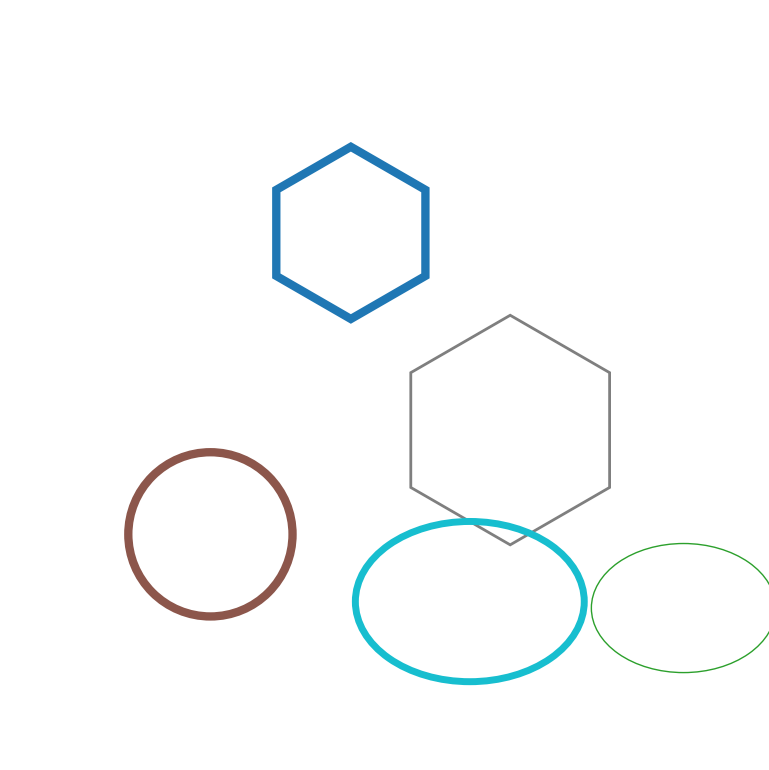[{"shape": "hexagon", "thickness": 3, "radius": 0.56, "center": [0.456, 0.698]}, {"shape": "oval", "thickness": 0.5, "radius": 0.6, "center": [0.888, 0.21]}, {"shape": "circle", "thickness": 3, "radius": 0.53, "center": [0.273, 0.306]}, {"shape": "hexagon", "thickness": 1, "radius": 0.75, "center": [0.663, 0.441]}, {"shape": "oval", "thickness": 2.5, "radius": 0.74, "center": [0.61, 0.219]}]